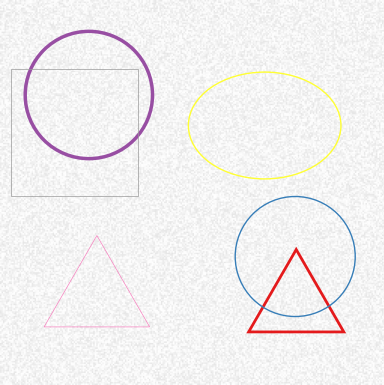[{"shape": "triangle", "thickness": 2, "radius": 0.71, "center": [0.769, 0.209]}, {"shape": "circle", "thickness": 1, "radius": 0.78, "center": [0.767, 0.334]}, {"shape": "circle", "thickness": 2.5, "radius": 0.83, "center": [0.231, 0.753]}, {"shape": "oval", "thickness": 1, "radius": 0.99, "center": [0.687, 0.674]}, {"shape": "triangle", "thickness": 0.5, "radius": 0.79, "center": [0.252, 0.23]}, {"shape": "square", "thickness": 0.5, "radius": 0.83, "center": [0.194, 0.655]}]